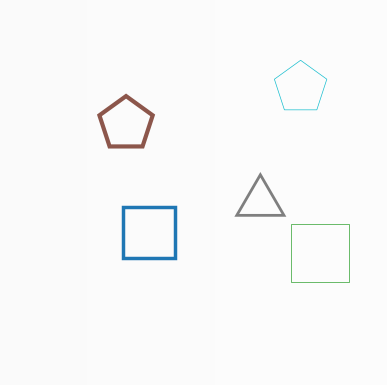[{"shape": "square", "thickness": 2.5, "radius": 0.33, "center": [0.385, 0.397]}, {"shape": "square", "thickness": 0.5, "radius": 0.37, "center": [0.825, 0.343]}, {"shape": "pentagon", "thickness": 3, "radius": 0.36, "center": [0.325, 0.678]}, {"shape": "triangle", "thickness": 2, "radius": 0.35, "center": [0.672, 0.476]}, {"shape": "pentagon", "thickness": 0.5, "radius": 0.36, "center": [0.776, 0.772]}]